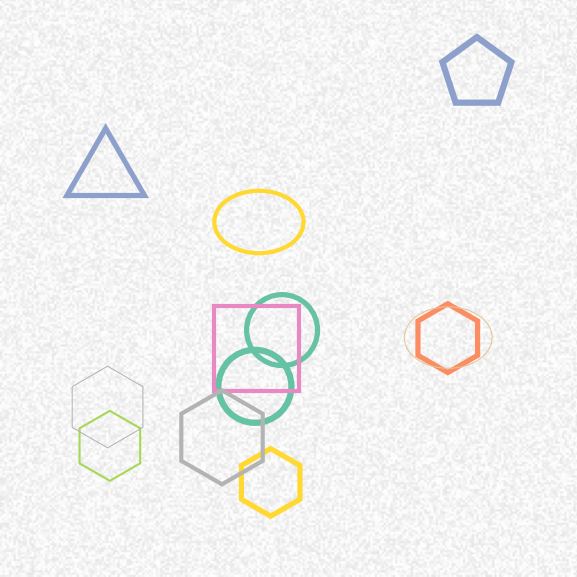[{"shape": "circle", "thickness": 2.5, "radius": 0.31, "center": [0.488, 0.428]}, {"shape": "circle", "thickness": 3, "radius": 0.32, "center": [0.441, 0.33]}, {"shape": "hexagon", "thickness": 2.5, "radius": 0.3, "center": [0.775, 0.414]}, {"shape": "triangle", "thickness": 2.5, "radius": 0.39, "center": [0.183, 0.699]}, {"shape": "pentagon", "thickness": 3, "radius": 0.31, "center": [0.826, 0.872]}, {"shape": "square", "thickness": 2, "radius": 0.36, "center": [0.444, 0.396]}, {"shape": "hexagon", "thickness": 1, "radius": 0.3, "center": [0.19, 0.227]}, {"shape": "oval", "thickness": 2, "radius": 0.39, "center": [0.448, 0.615]}, {"shape": "hexagon", "thickness": 2.5, "radius": 0.29, "center": [0.469, 0.164]}, {"shape": "oval", "thickness": 0.5, "radius": 0.38, "center": [0.776, 0.415]}, {"shape": "hexagon", "thickness": 0.5, "radius": 0.35, "center": [0.186, 0.294]}, {"shape": "hexagon", "thickness": 2, "radius": 0.41, "center": [0.384, 0.242]}]